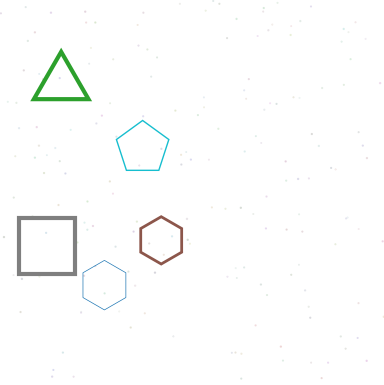[{"shape": "hexagon", "thickness": 0.5, "radius": 0.32, "center": [0.271, 0.259]}, {"shape": "triangle", "thickness": 3, "radius": 0.41, "center": [0.159, 0.783]}, {"shape": "hexagon", "thickness": 2, "radius": 0.31, "center": [0.419, 0.376]}, {"shape": "square", "thickness": 3, "radius": 0.36, "center": [0.122, 0.361]}, {"shape": "pentagon", "thickness": 1, "radius": 0.36, "center": [0.37, 0.615]}]